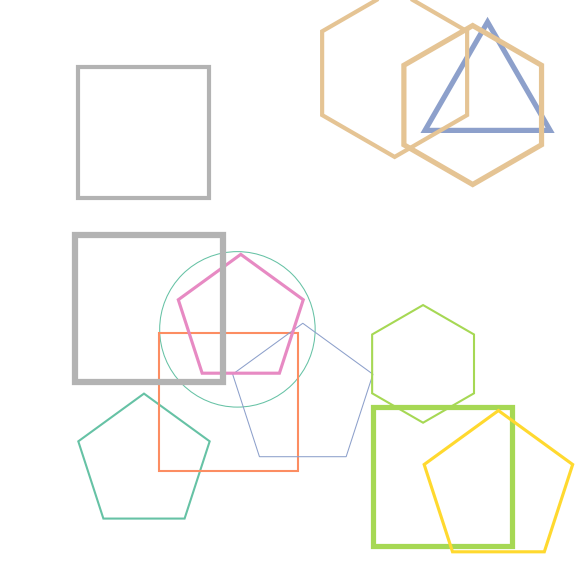[{"shape": "circle", "thickness": 0.5, "radius": 0.67, "center": [0.411, 0.429]}, {"shape": "pentagon", "thickness": 1, "radius": 0.6, "center": [0.249, 0.198]}, {"shape": "square", "thickness": 1, "radius": 0.6, "center": [0.396, 0.303]}, {"shape": "triangle", "thickness": 2.5, "radius": 0.63, "center": [0.844, 0.836]}, {"shape": "pentagon", "thickness": 0.5, "radius": 0.64, "center": [0.524, 0.312]}, {"shape": "pentagon", "thickness": 1.5, "radius": 0.57, "center": [0.417, 0.445]}, {"shape": "square", "thickness": 2.5, "radius": 0.6, "center": [0.766, 0.173]}, {"shape": "hexagon", "thickness": 1, "radius": 0.51, "center": [0.733, 0.369]}, {"shape": "pentagon", "thickness": 1.5, "radius": 0.68, "center": [0.863, 0.153]}, {"shape": "hexagon", "thickness": 2.5, "radius": 0.69, "center": [0.819, 0.817]}, {"shape": "hexagon", "thickness": 2, "radius": 0.72, "center": [0.683, 0.872]}, {"shape": "square", "thickness": 2, "radius": 0.57, "center": [0.248, 0.77]}, {"shape": "square", "thickness": 3, "radius": 0.64, "center": [0.258, 0.465]}]